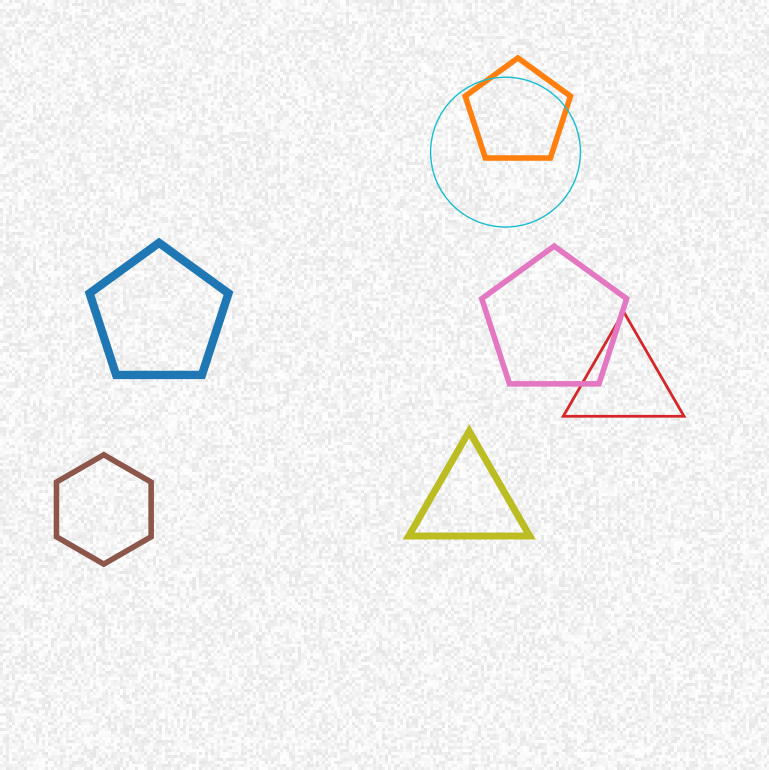[{"shape": "pentagon", "thickness": 3, "radius": 0.47, "center": [0.207, 0.59]}, {"shape": "pentagon", "thickness": 2, "radius": 0.36, "center": [0.673, 0.853]}, {"shape": "triangle", "thickness": 1, "radius": 0.45, "center": [0.81, 0.505]}, {"shape": "hexagon", "thickness": 2, "radius": 0.35, "center": [0.135, 0.338]}, {"shape": "pentagon", "thickness": 2, "radius": 0.49, "center": [0.72, 0.582]}, {"shape": "triangle", "thickness": 2.5, "radius": 0.45, "center": [0.609, 0.349]}, {"shape": "circle", "thickness": 0.5, "radius": 0.49, "center": [0.657, 0.802]}]